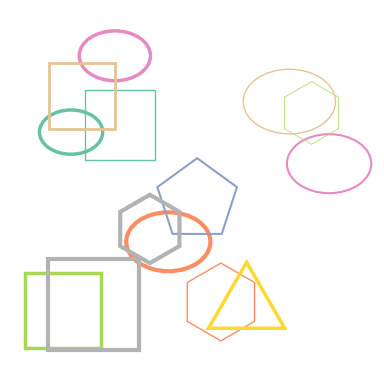[{"shape": "square", "thickness": 1, "radius": 0.46, "center": [0.311, 0.675]}, {"shape": "oval", "thickness": 2.5, "radius": 0.41, "center": [0.185, 0.657]}, {"shape": "hexagon", "thickness": 1, "radius": 0.5, "center": [0.574, 0.216]}, {"shape": "oval", "thickness": 3, "radius": 0.55, "center": [0.437, 0.372]}, {"shape": "pentagon", "thickness": 1.5, "radius": 0.54, "center": [0.512, 0.48]}, {"shape": "oval", "thickness": 2.5, "radius": 0.46, "center": [0.298, 0.855]}, {"shape": "oval", "thickness": 1.5, "radius": 0.55, "center": [0.855, 0.575]}, {"shape": "square", "thickness": 2.5, "radius": 0.49, "center": [0.164, 0.193]}, {"shape": "hexagon", "thickness": 0.5, "radius": 0.41, "center": [0.809, 0.707]}, {"shape": "triangle", "thickness": 2.5, "radius": 0.57, "center": [0.641, 0.204]}, {"shape": "square", "thickness": 2, "radius": 0.42, "center": [0.213, 0.751]}, {"shape": "oval", "thickness": 1, "radius": 0.6, "center": [0.752, 0.736]}, {"shape": "hexagon", "thickness": 3, "radius": 0.44, "center": [0.389, 0.405]}, {"shape": "square", "thickness": 3, "radius": 0.59, "center": [0.244, 0.209]}]